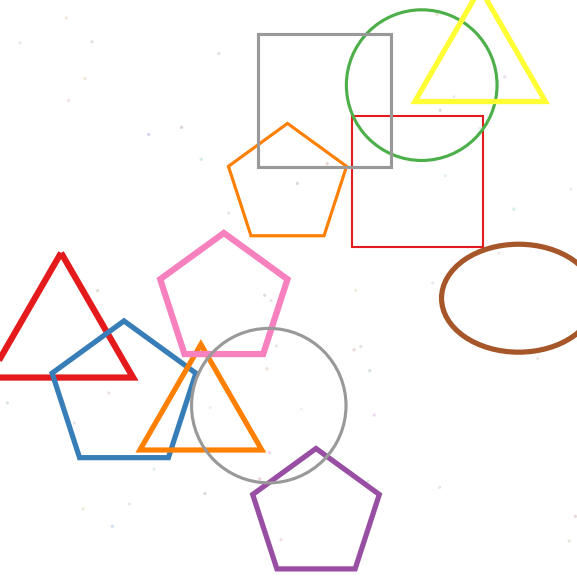[{"shape": "triangle", "thickness": 3, "radius": 0.72, "center": [0.106, 0.417]}, {"shape": "square", "thickness": 1, "radius": 0.57, "center": [0.723, 0.685]}, {"shape": "pentagon", "thickness": 2.5, "radius": 0.65, "center": [0.215, 0.313]}, {"shape": "circle", "thickness": 1.5, "radius": 0.65, "center": [0.73, 0.852]}, {"shape": "pentagon", "thickness": 2.5, "radius": 0.58, "center": [0.547, 0.107]}, {"shape": "triangle", "thickness": 2.5, "radius": 0.61, "center": [0.348, 0.281]}, {"shape": "pentagon", "thickness": 1.5, "radius": 0.54, "center": [0.498, 0.678]}, {"shape": "triangle", "thickness": 2.5, "radius": 0.65, "center": [0.831, 0.889]}, {"shape": "oval", "thickness": 2.5, "radius": 0.67, "center": [0.898, 0.483]}, {"shape": "pentagon", "thickness": 3, "radius": 0.58, "center": [0.388, 0.48]}, {"shape": "square", "thickness": 1.5, "radius": 0.58, "center": [0.562, 0.824]}, {"shape": "circle", "thickness": 1.5, "radius": 0.67, "center": [0.465, 0.297]}]